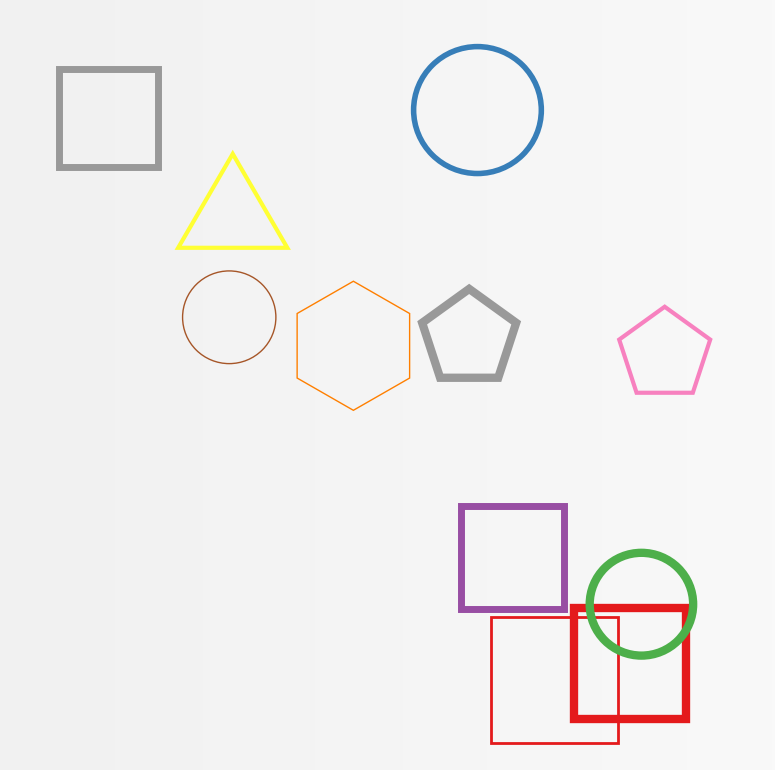[{"shape": "square", "thickness": 3, "radius": 0.36, "center": [0.813, 0.138]}, {"shape": "square", "thickness": 1, "radius": 0.41, "center": [0.716, 0.117]}, {"shape": "circle", "thickness": 2, "radius": 0.41, "center": [0.616, 0.857]}, {"shape": "circle", "thickness": 3, "radius": 0.33, "center": [0.828, 0.215]}, {"shape": "square", "thickness": 2.5, "radius": 0.33, "center": [0.661, 0.276]}, {"shape": "hexagon", "thickness": 0.5, "radius": 0.42, "center": [0.456, 0.551]}, {"shape": "triangle", "thickness": 1.5, "radius": 0.41, "center": [0.3, 0.719]}, {"shape": "circle", "thickness": 0.5, "radius": 0.3, "center": [0.296, 0.588]}, {"shape": "pentagon", "thickness": 1.5, "radius": 0.31, "center": [0.858, 0.54]}, {"shape": "pentagon", "thickness": 3, "radius": 0.32, "center": [0.605, 0.561]}, {"shape": "square", "thickness": 2.5, "radius": 0.32, "center": [0.14, 0.846]}]